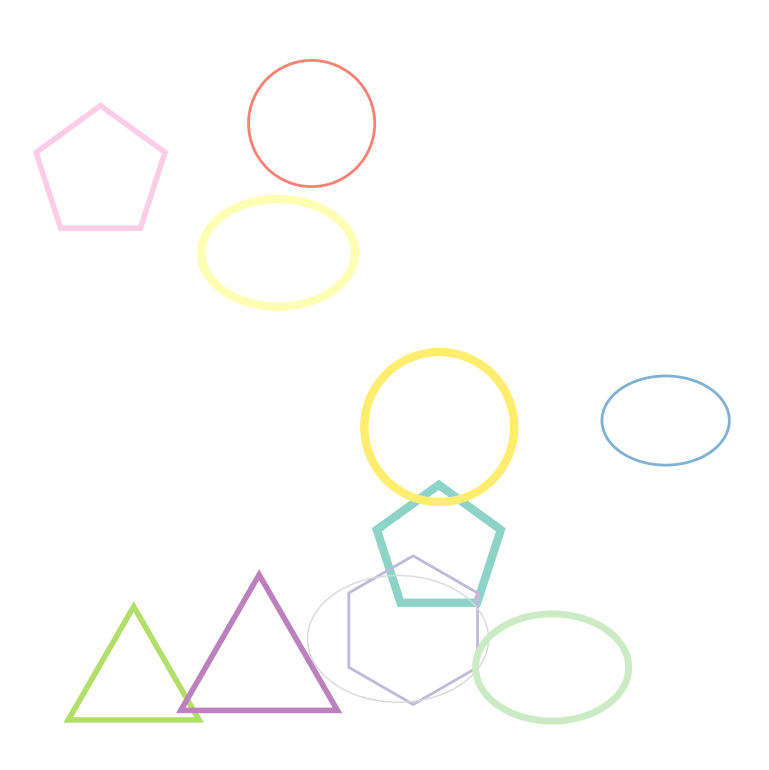[{"shape": "pentagon", "thickness": 3, "radius": 0.42, "center": [0.57, 0.286]}, {"shape": "oval", "thickness": 3, "radius": 0.5, "center": [0.361, 0.672]}, {"shape": "hexagon", "thickness": 1, "radius": 0.48, "center": [0.537, 0.182]}, {"shape": "circle", "thickness": 1, "radius": 0.41, "center": [0.405, 0.84]}, {"shape": "oval", "thickness": 1, "radius": 0.41, "center": [0.864, 0.454]}, {"shape": "triangle", "thickness": 2, "radius": 0.49, "center": [0.174, 0.114]}, {"shape": "pentagon", "thickness": 2, "radius": 0.44, "center": [0.131, 0.775]}, {"shape": "oval", "thickness": 0.5, "radius": 0.59, "center": [0.517, 0.17]}, {"shape": "triangle", "thickness": 2, "radius": 0.59, "center": [0.337, 0.136]}, {"shape": "oval", "thickness": 2.5, "radius": 0.5, "center": [0.717, 0.133]}, {"shape": "circle", "thickness": 3, "radius": 0.49, "center": [0.57, 0.445]}]